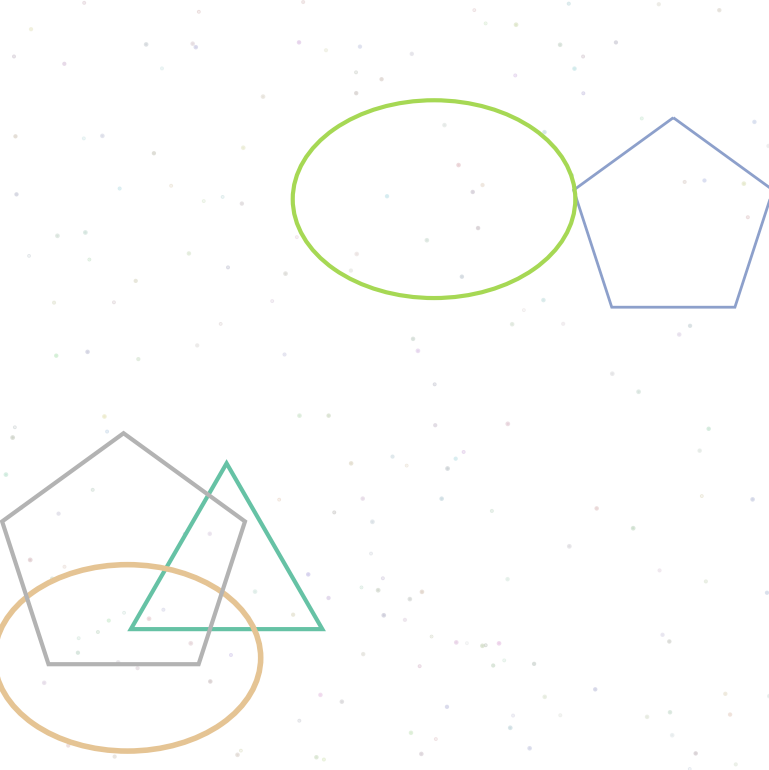[{"shape": "triangle", "thickness": 1.5, "radius": 0.72, "center": [0.294, 0.255]}, {"shape": "pentagon", "thickness": 1, "radius": 0.68, "center": [0.874, 0.711]}, {"shape": "oval", "thickness": 1.5, "radius": 0.92, "center": [0.564, 0.741]}, {"shape": "oval", "thickness": 2, "radius": 0.86, "center": [0.166, 0.146]}, {"shape": "pentagon", "thickness": 1.5, "radius": 0.83, "center": [0.16, 0.272]}]